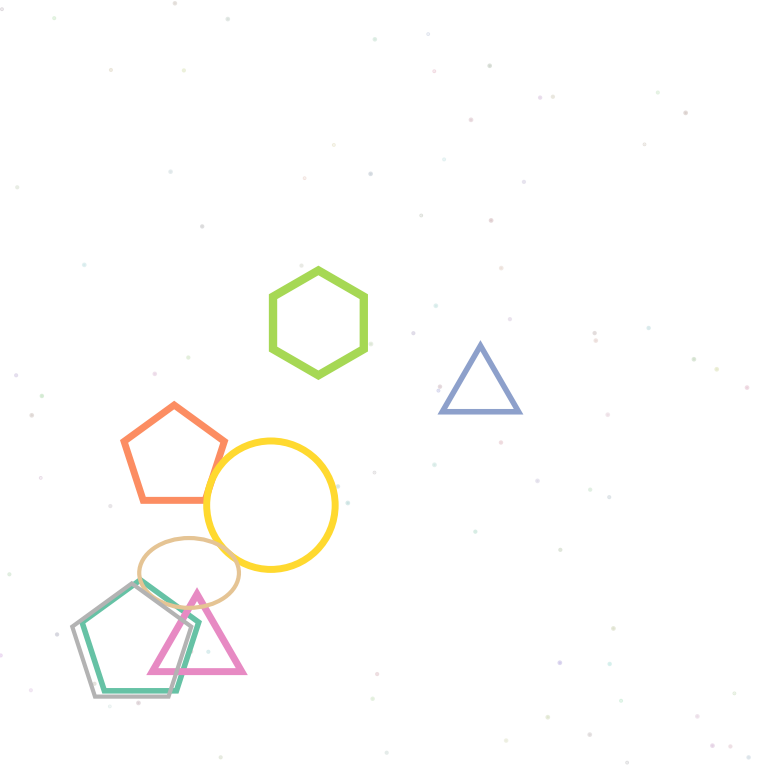[{"shape": "pentagon", "thickness": 2, "radius": 0.4, "center": [0.182, 0.167]}, {"shape": "pentagon", "thickness": 2.5, "radius": 0.34, "center": [0.226, 0.406]}, {"shape": "triangle", "thickness": 2, "radius": 0.29, "center": [0.624, 0.494]}, {"shape": "triangle", "thickness": 2.5, "radius": 0.34, "center": [0.256, 0.161]}, {"shape": "hexagon", "thickness": 3, "radius": 0.34, "center": [0.414, 0.581]}, {"shape": "circle", "thickness": 2.5, "radius": 0.42, "center": [0.352, 0.344]}, {"shape": "oval", "thickness": 1.5, "radius": 0.32, "center": [0.246, 0.256]}, {"shape": "pentagon", "thickness": 1.5, "radius": 0.41, "center": [0.171, 0.161]}]